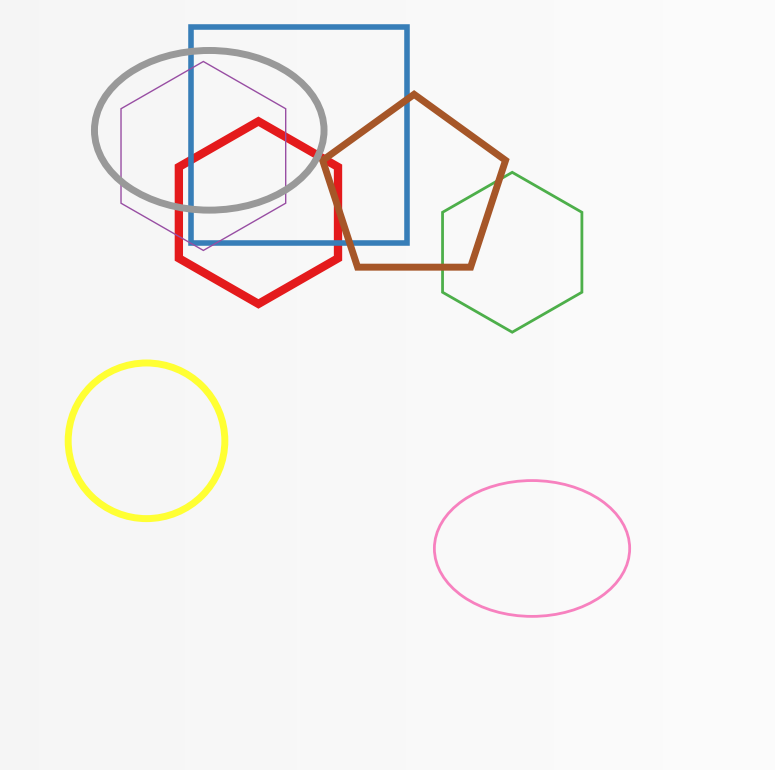[{"shape": "hexagon", "thickness": 3, "radius": 0.59, "center": [0.333, 0.724]}, {"shape": "square", "thickness": 2, "radius": 0.7, "center": [0.386, 0.825]}, {"shape": "hexagon", "thickness": 1, "radius": 0.52, "center": [0.661, 0.672]}, {"shape": "hexagon", "thickness": 0.5, "radius": 0.61, "center": [0.262, 0.797]}, {"shape": "circle", "thickness": 2.5, "radius": 0.51, "center": [0.189, 0.428]}, {"shape": "pentagon", "thickness": 2.5, "radius": 0.62, "center": [0.534, 0.753]}, {"shape": "oval", "thickness": 1, "radius": 0.63, "center": [0.686, 0.288]}, {"shape": "oval", "thickness": 2.5, "radius": 0.74, "center": [0.27, 0.831]}]